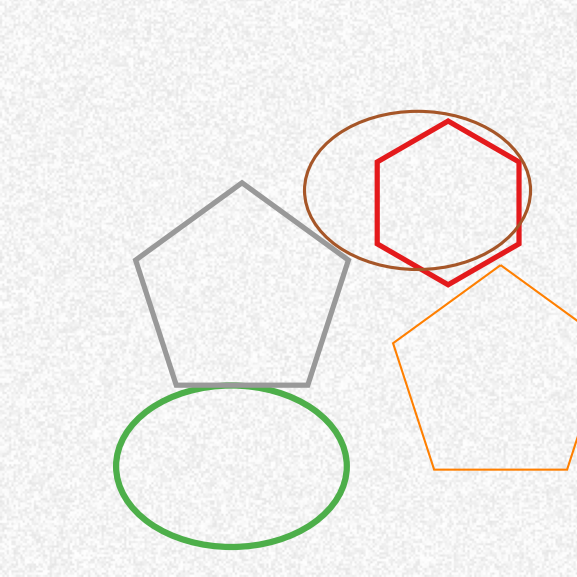[{"shape": "hexagon", "thickness": 2.5, "radius": 0.71, "center": [0.776, 0.648]}, {"shape": "oval", "thickness": 3, "radius": 1.0, "center": [0.401, 0.192]}, {"shape": "pentagon", "thickness": 1, "radius": 0.98, "center": [0.867, 0.344]}, {"shape": "oval", "thickness": 1.5, "radius": 0.98, "center": [0.723, 0.669]}, {"shape": "pentagon", "thickness": 2.5, "radius": 0.97, "center": [0.419, 0.489]}]